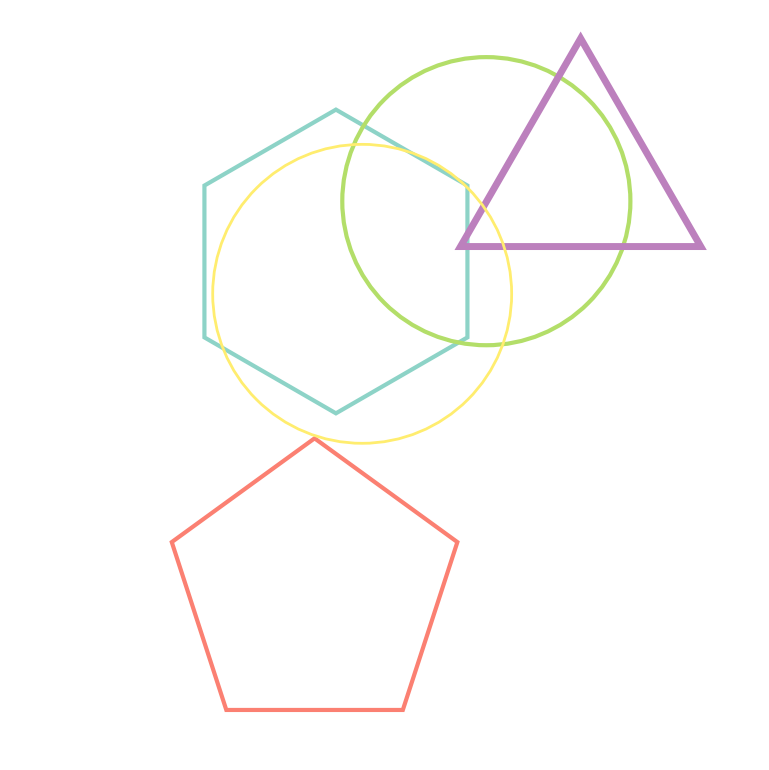[{"shape": "hexagon", "thickness": 1.5, "radius": 0.99, "center": [0.436, 0.66]}, {"shape": "pentagon", "thickness": 1.5, "radius": 0.98, "center": [0.409, 0.236]}, {"shape": "circle", "thickness": 1.5, "radius": 0.94, "center": [0.632, 0.739]}, {"shape": "triangle", "thickness": 2.5, "radius": 0.9, "center": [0.754, 0.77]}, {"shape": "circle", "thickness": 1, "radius": 0.97, "center": [0.47, 0.618]}]